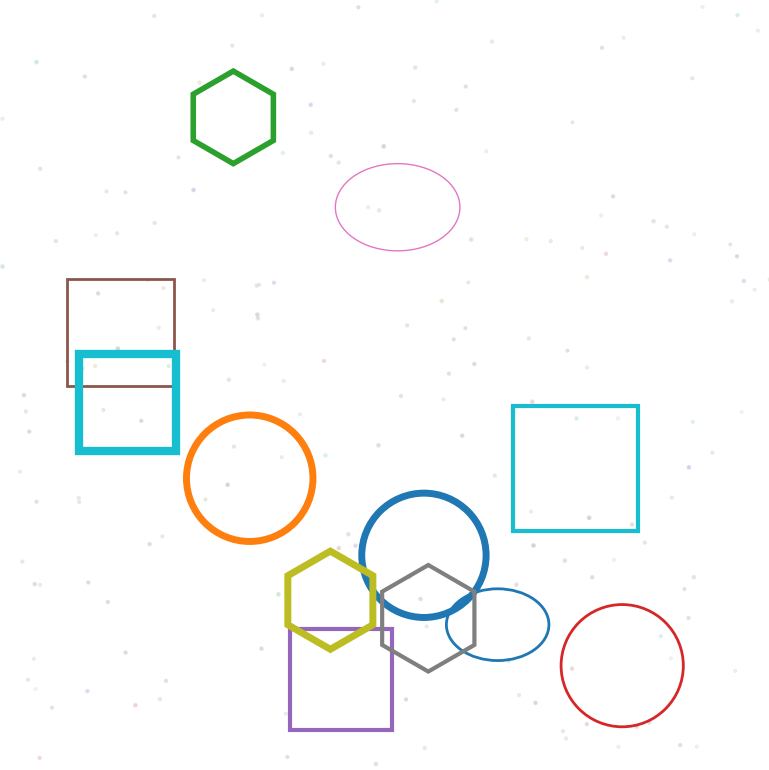[{"shape": "oval", "thickness": 1, "radius": 0.33, "center": [0.646, 0.189]}, {"shape": "circle", "thickness": 2.5, "radius": 0.4, "center": [0.551, 0.279]}, {"shape": "circle", "thickness": 2.5, "radius": 0.41, "center": [0.324, 0.379]}, {"shape": "hexagon", "thickness": 2, "radius": 0.3, "center": [0.303, 0.848]}, {"shape": "circle", "thickness": 1, "radius": 0.4, "center": [0.808, 0.135]}, {"shape": "square", "thickness": 1.5, "radius": 0.33, "center": [0.443, 0.118]}, {"shape": "square", "thickness": 1, "radius": 0.35, "center": [0.157, 0.568]}, {"shape": "oval", "thickness": 0.5, "radius": 0.4, "center": [0.516, 0.731]}, {"shape": "hexagon", "thickness": 1.5, "radius": 0.35, "center": [0.556, 0.197]}, {"shape": "hexagon", "thickness": 2.5, "radius": 0.32, "center": [0.429, 0.22]}, {"shape": "square", "thickness": 3, "radius": 0.31, "center": [0.165, 0.477]}, {"shape": "square", "thickness": 1.5, "radius": 0.4, "center": [0.748, 0.391]}]